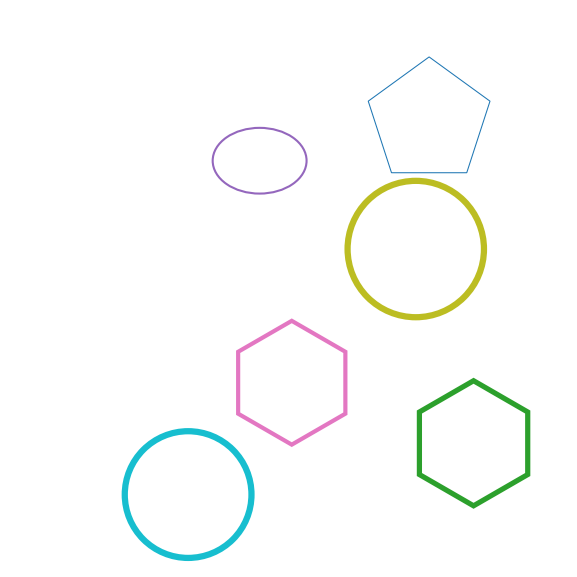[{"shape": "pentagon", "thickness": 0.5, "radius": 0.55, "center": [0.743, 0.79]}, {"shape": "hexagon", "thickness": 2.5, "radius": 0.54, "center": [0.82, 0.232]}, {"shape": "oval", "thickness": 1, "radius": 0.41, "center": [0.45, 0.721]}, {"shape": "hexagon", "thickness": 2, "radius": 0.54, "center": [0.505, 0.336]}, {"shape": "circle", "thickness": 3, "radius": 0.59, "center": [0.72, 0.568]}, {"shape": "circle", "thickness": 3, "radius": 0.55, "center": [0.326, 0.143]}]